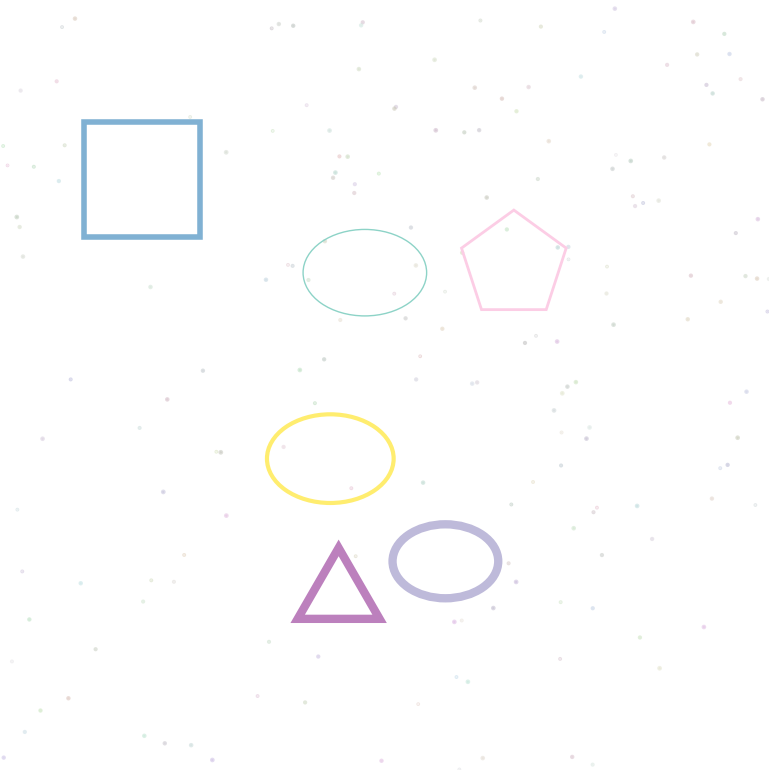[{"shape": "oval", "thickness": 0.5, "radius": 0.4, "center": [0.474, 0.646]}, {"shape": "oval", "thickness": 3, "radius": 0.34, "center": [0.578, 0.271]}, {"shape": "square", "thickness": 2, "radius": 0.37, "center": [0.185, 0.767]}, {"shape": "pentagon", "thickness": 1, "radius": 0.36, "center": [0.667, 0.656]}, {"shape": "triangle", "thickness": 3, "radius": 0.31, "center": [0.44, 0.227]}, {"shape": "oval", "thickness": 1.5, "radius": 0.41, "center": [0.429, 0.404]}]